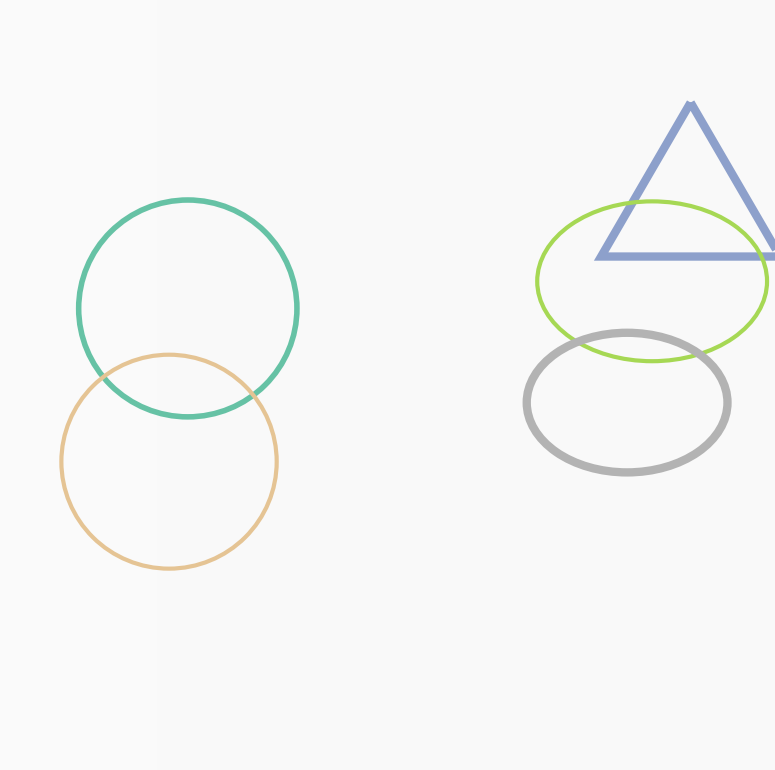[{"shape": "circle", "thickness": 2, "radius": 0.7, "center": [0.242, 0.599]}, {"shape": "triangle", "thickness": 3, "radius": 0.67, "center": [0.891, 0.734]}, {"shape": "oval", "thickness": 1.5, "radius": 0.74, "center": [0.841, 0.635]}, {"shape": "circle", "thickness": 1.5, "radius": 0.69, "center": [0.218, 0.4]}, {"shape": "oval", "thickness": 3, "radius": 0.65, "center": [0.809, 0.477]}]